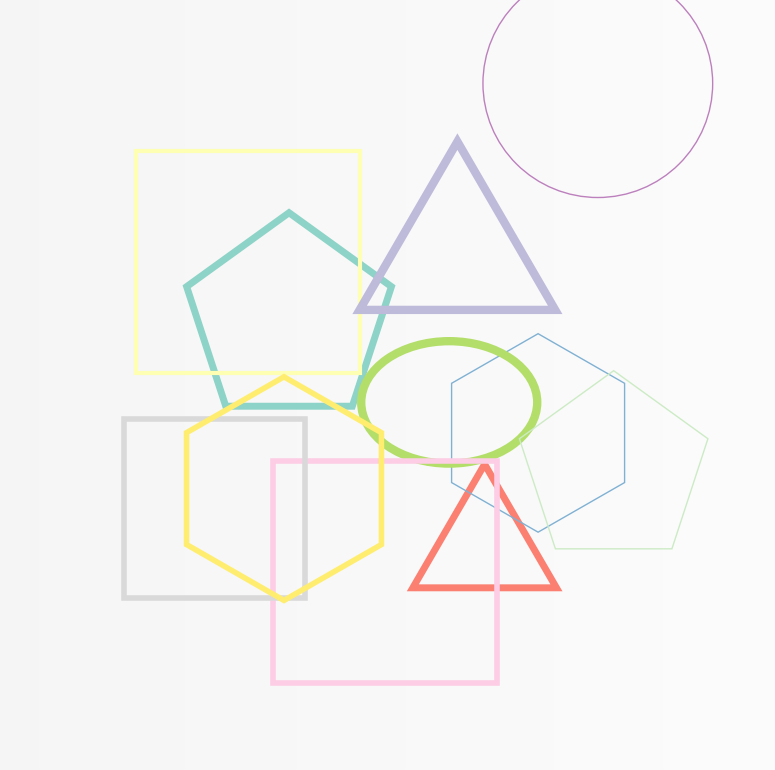[{"shape": "pentagon", "thickness": 2.5, "radius": 0.69, "center": [0.373, 0.585]}, {"shape": "square", "thickness": 1.5, "radius": 0.72, "center": [0.32, 0.66]}, {"shape": "triangle", "thickness": 3, "radius": 0.73, "center": [0.59, 0.67]}, {"shape": "triangle", "thickness": 2.5, "radius": 0.54, "center": [0.625, 0.29]}, {"shape": "hexagon", "thickness": 0.5, "radius": 0.64, "center": [0.694, 0.438]}, {"shape": "oval", "thickness": 3, "radius": 0.57, "center": [0.58, 0.477]}, {"shape": "square", "thickness": 2, "radius": 0.72, "center": [0.497, 0.257]}, {"shape": "square", "thickness": 2, "radius": 0.58, "center": [0.277, 0.34]}, {"shape": "circle", "thickness": 0.5, "radius": 0.74, "center": [0.771, 0.892]}, {"shape": "pentagon", "thickness": 0.5, "radius": 0.64, "center": [0.792, 0.391]}, {"shape": "hexagon", "thickness": 2, "radius": 0.73, "center": [0.366, 0.365]}]